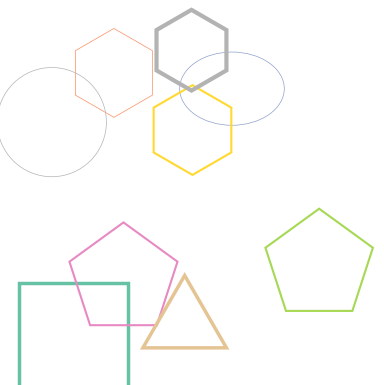[{"shape": "square", "thickness": 2.5, "radius": 0.71, "center": [0.191, 0.123]}, {"shape": "hexagon", "thickness": 0.5, "radius": 0.58, "center": [0.296, 0.811]}, {"shape": "oval", "thickness": 0.5, "radius": 0.68, "center": [0.603, 0.77]}, {"shape": "pentagon", "thickness": 1.5, "radius": 0.74, "center": [0.321, 0.275]}, {"shape": "pentagon", "thickness": 1.5, "radius": 0.73, "center": [0.829, 0.311]}, {"shape": "hexagon", "thickness": 1.5, "radius": 0.58, "center": [0.5, 0.662]}, {"shape": "triangle", "thickness": 2.5, "radius": 0.63, "center": [0.48, 0.159]}, {"shape": "hexagon", "thickness": 3, "radius": 0.52, "center": [0.497, 0.87]}, {"shape": "circle", "thickness": 0.5, "radius": 0.71, "center": [0.135, 0.683]}]